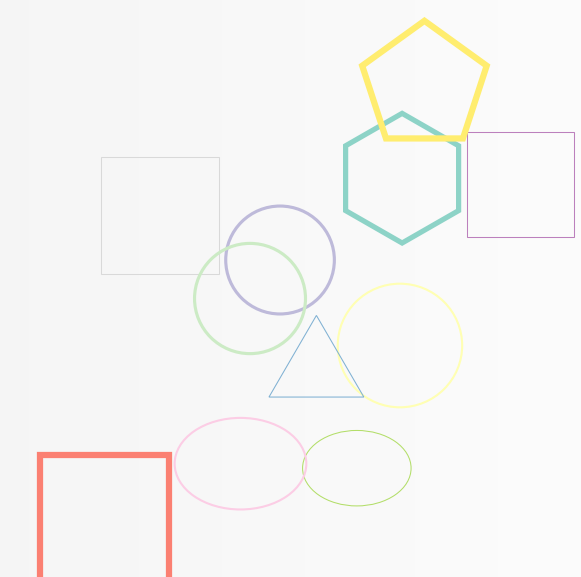[{"shape": "hexagon", "thickness": 2.5, "radius": 0.56, "center": [0.692, 0.691]}, {"shape": "circle", "thickness": 1, "radius": 0.54, "center": [0.688, 0.401]}, {"shape": "circle", "thickness": 1.5, "radius": 0.47, "center": [0.482, 0.549]}, {"shape": "square", "thickness": 3, "radius": 0.56, "center": [0.18, 0.101]}, {"shape": "triangle", "thickness": 0.5, "radius": 0.47, "center": [0.544, 0.359]}, {"shape": "oval", "thickness": 0.5, "radius": 0.47, "center": [0.614, 0.188]}, {"shape": "oval", "thickness": 1, "radius": 0.57, "center": [0.414, 0.196]}, {"shape": "square", "thickness": 0.5, "radius": 0.51, "center": [0.275, 0.626]}, {"shape": "square", "thickness": 0.5, "radius": 0.46, "center": [0.895, 0.68]}, {"shape": "circle", "thickness": 1.5, "radius": 0.48, "center": [0.43, 0.482]}, {"shape": "pentagon", "thickness": 3, "radius": 0.56, "center": [0.73, 0.851]}]